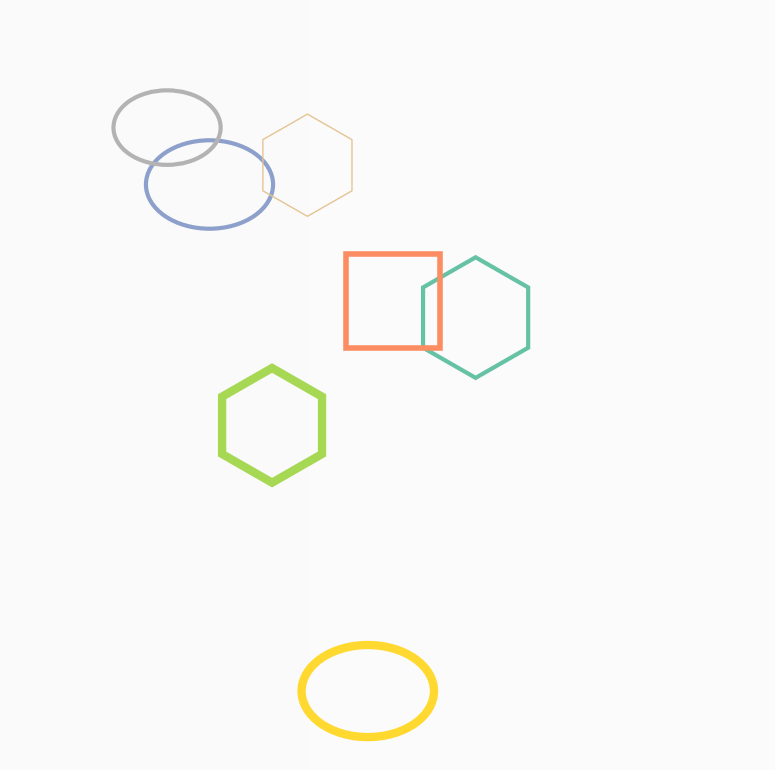[{"shape": "hexagon", "thickness": 1.5, "radius": 0.39, "center": [0.614, 0.588]}, {"shape": "square", "thickness": 2, "radius": 0.3, "center": [0.507, 0.609]}, {"shape": "oval", "thickness": 1.5, "radius": 0.41, "center": [0.27, 0.76]}, {"shape": "hexagon", "thickness": 3, "radius": 0.37, "center": [0.351, 0.448]}, {"shape": "oval", "thickness": 3, "radius": 0.43, "center": [0.475, 0.103]}, {"shape": "hexagon", "thickness": 0.5, "radius": 0.33, "center": [0.397, 0.785]}, {"shape": "oval", "thickness": 1.5, "radius": 0.35, "center": [0.216, 0.834]}]